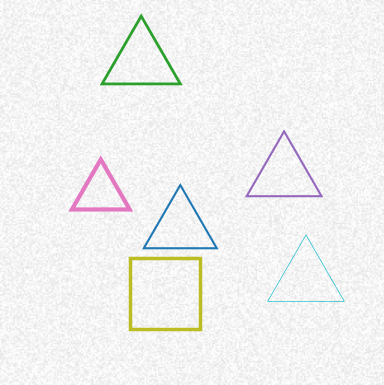[{"shape": "triangle", "thickness": 1.5, "radius": 0.55, "center": [0.468, 0.41]}, {"shape": "triangle", "thickness": 2, "radius": 0.59, "center": [0.367, 0.841]}, {"shape": "triangle", "thickness": 1.5, "radius": 0.56, "center": [0.738, 0.547]}, {"shape": "triangle", "thickness": 3, "radius": 0.43, "center": [0.262, 0.499]}, {"shape": "square", "thickness": 2.5, "radius": 0.46, "center": [0.429, 0.238]}, {"shape": "triangle", "thickness": 0.5, "radius": 0.57, "center": [0.795, 0.275]}]